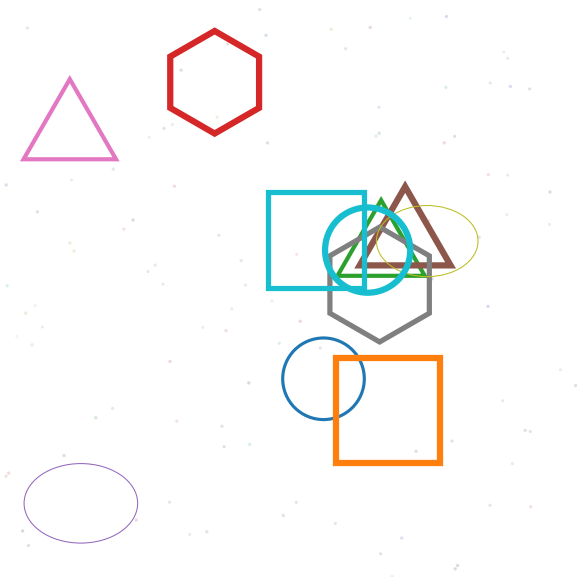[{"shape": "circle", "thickness": 1.5, "radius": 0.35, "center": [0.56, 0.343]}, {"shape": "square", "thickness": 3, "radius": 0.45, "center": [0.672, 0.288]}, {"shape": "triangle", "thickness": 2, "radius": 0.44, "center": [0.66, 0.565]}, {"shape": "hexagon", "thickness": 3, "radius": 0.44, "center": [0.372, 0.857]}, {"shape": "oval", "thickness": 0.5, "radius": 0.49, "center": [0.14, 0.128]}, {"shape": "triangle", "thickness": 3, "radius": 0.45, "center": [0.702, 0.585]}, {"shape": "triangle", "thickness": 2, "radius": 0.46, "center": [0.121, 0.77]}, {"shape": "hexagon", "thickness": 2.5, "radius": 0.5, "center": [0.657, 0.506]}, {"shape": "oval", "thickness": 0.5, "radius": 0.44, "center": [0.74, 0.582]}, {"shape": "square", "thickness": 2.5, "radius": 0.42, "center": [0.547, 0.584]}, {"shape": "circle", "thickness": 3, "radius": 0.37, "center": [0.637, 0.566]}]